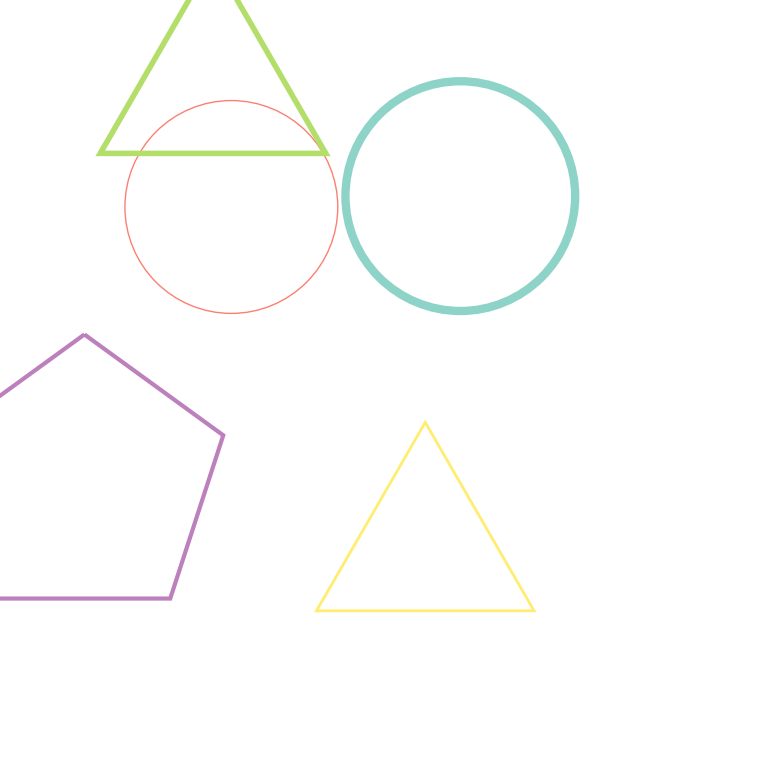[{"shape": "circle", "thickness": 3, "radius": 0.75, "center": [0.598, 0.745]}, {"shape": "circle", "thickness": 0.5, "radius": 0.69, "center": [0.3, 0.731]}, {"shape": "triangle", "thickness": 2, "radius": 0.85, "center": [0.277, 0.885]}, {"shape": "pentagon", "thickness": 1.5, "radius": 0.95, "center": [0.11, 0.376]}, {"shape": "triangle", "thickness": 1, "radius": 0.82, "center": [0.552, 0.288]}]